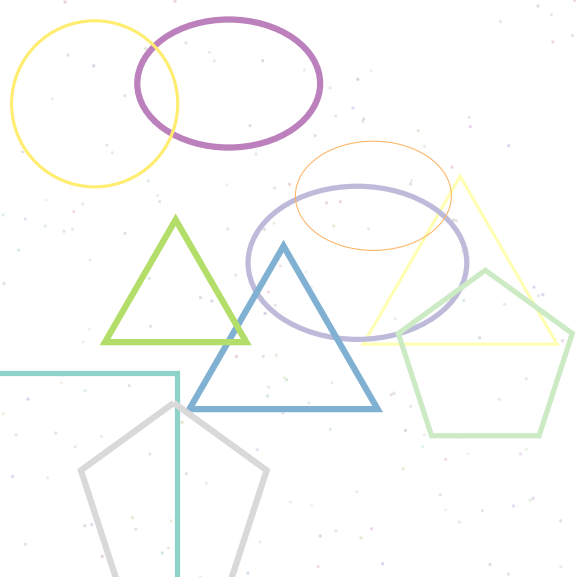[{"shape": "square", "thickness": 2.5, "radius": 1.0, "center": [0.107, 0.154]}, {"shape": "triangle", "thickness": 1.5, "radius": 0.97, "center": [0.797, 0.5]}, {"shape": "oval", "thickness": 2.5, "radius": 0.95, "center": [0.619, 0.544]}, {"shape": "triangle", "thickness": 3, "radius": 0.94, "center": [0.491, 0.385]}, {"shape": "oval", "thickness": 0.5, "radius": 0.68, "center": [0.647, 0.66]}, {"shape": "triangle", "thickness": 3, "radius": 0.71, "center": [0.304, 0.477]}, {"shape": "pentagon", "thickness": 3, "radius": 0.85, "center": [0.301, 0.132]}, {"shape": "oval", "thickness": 3, "radius": 0.79, "center": [0.396, 0.855]}, {"shape": "pentagon", "thickness": 2.5, "radius": 0.79, "center": [0.84, 0.373]}, {"shape": "circle", "thickness": 1.5, "radius": 0.72, "center": [0.164, 0.819]}]